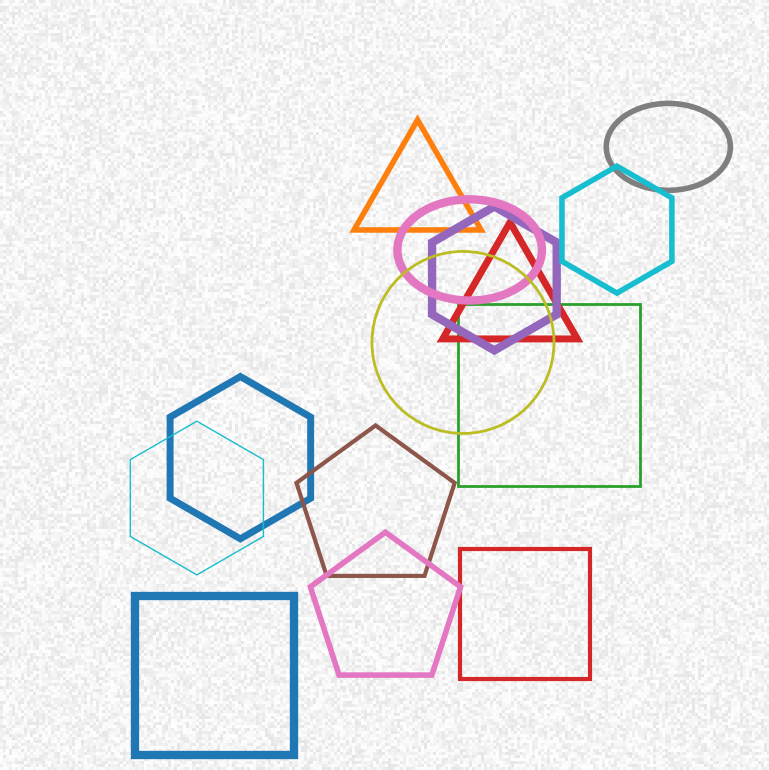[{"shape": "square", "thickness": 3, "radius": 0.51, "center": [0.278, 0.123]}, {"shape": "hexagon", "thickness": 2.5, "radius": 0.53, "center": [0.312, 0.406]}, {"shape": "triangle", "thickness": 2, "radius": 0.48, "center": [0.542, 0.749]}, {"shape": "square", "thickness": 1, "radius": 0.59, "center": [0.713, 0.487]}, {"shape": "triangle", "thickness": 2.5, "radius": 0.5, "center": [0.662, 0.61]}, {"shape": "square", "thickness": 1.5, "radius": 0.42, "center": [0.682, 0.203]}, {"shape": "hexagon", "thickness": 3, "radius": 0.47, "center": [0.642, 0.638]}, {"shape": "pentagon", "thickness": 1.5, "radius": 0.54, "center": [0.488, 0.339]}, {"shape": "oval", "thickness": 3, "radius": 0.47, "center": [0.61, 0.675]}, {"shape": "pentagon", "thickness": 2, "radius": 0.51, "center": [0.501, 0.206]}, {"shape": "oval", "thickness": 2, "radius": 0.4, "center": [0.868, 0.809]}, {"shape": "circle", "thickness": 1, "radius": 0.59, "center": [0.601, 0.555]}, {"shape": "hexagon", "thickness": 0.5, "radius": 0.5, "center": [0.256, 0.353]}, {"shape": "hexagon", "thickness": 2, "radius": 0.41, "center": [0.801, 0.702]}]